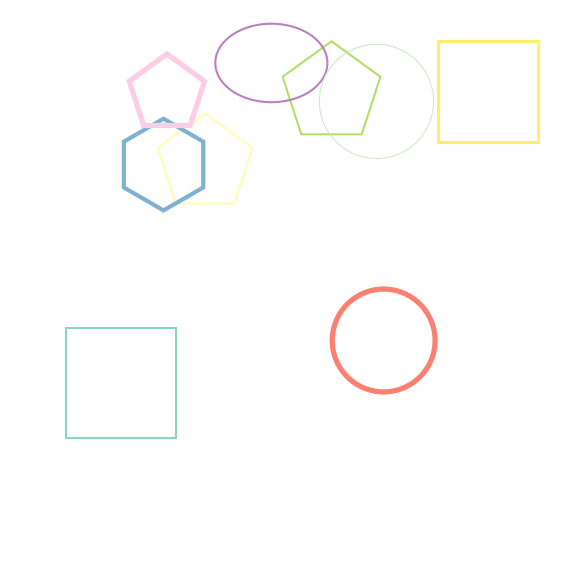[{"shape": "square", "thickness": 1, "radius": 0.48, "center": [0.21, 0.336]}, {"shape": "pentagon", "thickness": 1, "radius": 0.43, "center": [0.355, 0.716]}, {"shape": "circle", "thickness": 2.5, "radius": 0.45, "center": [0.664, 0.41]}, {"shape": "hexagon", "thickness": 2, "radius": 0.4, "center": [0.283, 0.714]}, {"shape": "pentagon", "thickness": 1, "radius": 0.45, "center": [0.574, 0.839]}, {"shape": "pentagon", "thickness": 2.5, "radius": 0.34, "center": [0.289, 0.837]}, {"shape": "oval", "thickness": 1, "radius": 0.49, "center": [0.47, 0.89]}, {"shape": "circle", "thickness": 0.5, "radius": 0.49, "center": [0.652, 0.824]}, {"shape": "square", "thickness": 1.5, "radius": 0.44, "center": [0.845, 0.841]}]